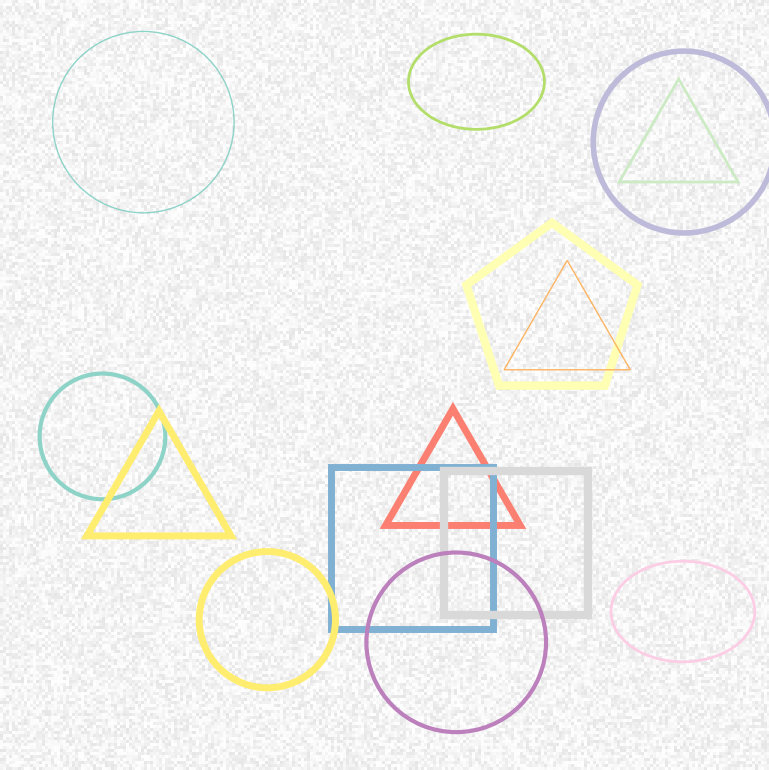[{"shape": "circle", "thickness": 0.5, "radius": 0.59, "center": [0.186, 0.841]}, {"shape": "circle", "thickness": 1.5, "radius": 0.41, "center": [0.133, 0.433]}, {"shape": "pentagon", "thickness": 3, "radius": 0.58, "center": [0.717, 0.594]}, {"shape": "circle", "thickness": 2, "radius": 0.59, "center": [0.888, 0.816]}, {"shape": "triangle", "thickness": 2.5, "radius": 0.51, "center": [0.588, 0.368]}, {"shape": "square", "thickness": 2.5, "radius": 0.53, "center": [0.535, 0.288]}, {"shape": "triangle", "thickness": 0.5, "radius": 0.47, "center": [0.737, 0.567]}, {"shape": "oval", "thickness": 1, "radius": 0.44, "center": [0.619, 0.894]}, {"shape": "oval", "thickness": 1, "radius": 0.47, "center": [0.887, 0.206]}, {"shape": "square", "thickness": 3, "radius": 0.47, "center": [0.671, 0.295]}, {"shape": "circle", "thickness": 1.5, "radius": 0.58, "center": [0.593, 0.166]}, {"shape": "triangle", "thickness": 1, "radius": 0.45, "center": [0.881, 0.808]}, {"shape": "circle", "thickness": 2.5, "radius": 0.44, "center": [0.347, 0.195]}, {"shape": "triangle", "thickness": 2.5, "radius": 0.54, "center": [0.206, 0.358]}]